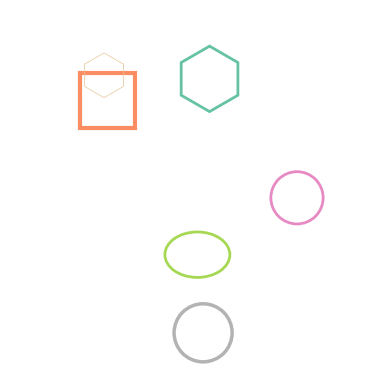[{"shape": "hexagon", "thickness": 2, "radius": 0.43, "center": [0.544, 0.795]}, {"shape": "square", "thickness": 3, "radius": 0.35, "center": [0.28, 0.739]}, {"shape": "circle", "thickness": 2, "radius": 0.34, "center": [0.771, 0.486]}, {"shape": "oval", "thickness": 2, "radius": 0.42, "center": [0.513, 0.338]}, {"shape": "hexagon", "thickness": 0.5, "radius": 0.29, "center": [0.27, 0.804]}, {"shape": "circle", "thickness": 2.5, "radius": 0.38, "center": [0.528, 0.136]}]